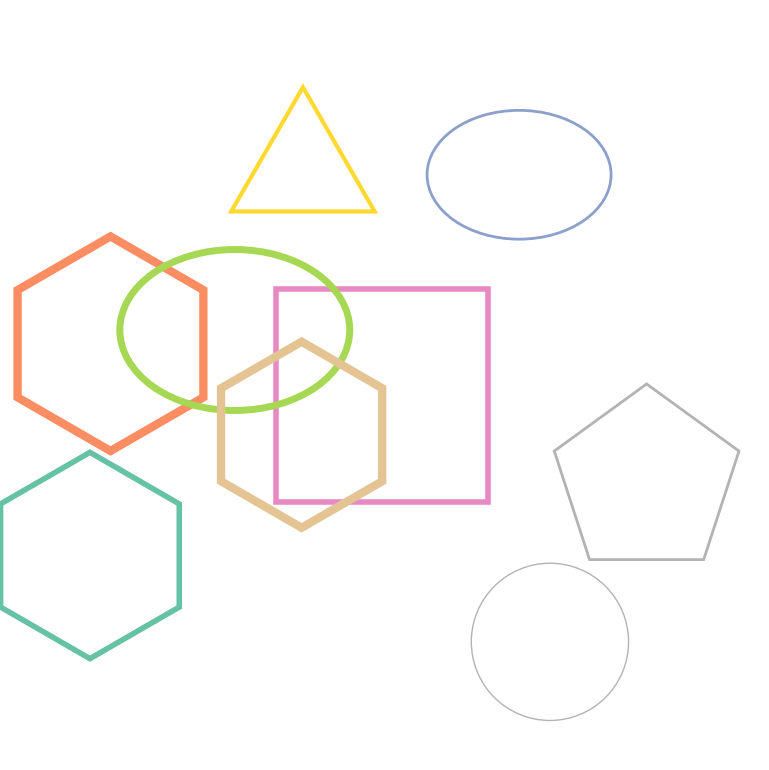[{"shape": "hexagon", "thickness": 2, "radius": 0.67, "center": [0.117, 0.279]}, {"shape": "hexagon", "thickness": 3, "radius": 0.7, "center": [0.143, 0.554]}, {"shape": "oval", "thickness": 1, "radius": 0.6, "center": [0.674, 0.773]}, {"shape": "square", "thickness": 2, "radius": 0.69, "center": [0.496, 0.487]}, {"shape": "oval", "thickness": 2.5, "radius": 0.75, "center": [0.305, 0.571]}, {"shape": "triangle", "thickness": 1.5, "radius": 0.54, "center": [0.393, 0.779]}, {"shape": "hexagon", "thickness": 3, "radius": 0.6, "center": [0.392, 0.435]}, {"shape": "circle", "thickness": 0.5, "radius": 0.51, "center": [0.714, 0.166]}, {"shape": "pentagon", "thickness": 1, "radius": 0.63, "center": [0.84, 0.375]}]